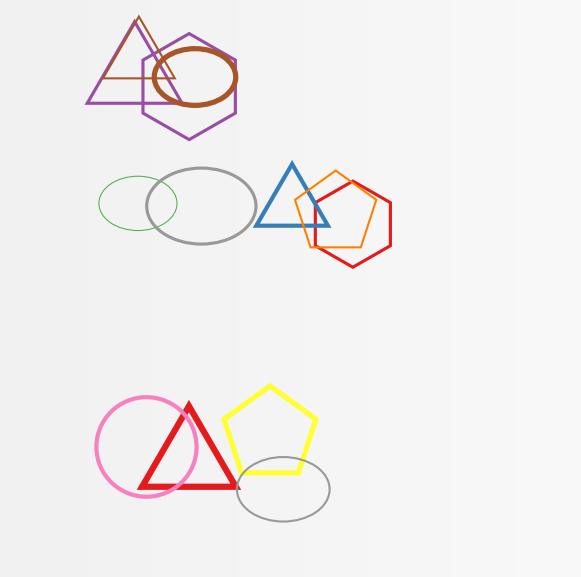[{"shape": "triangle", "thickness": 3, "radius": 0.47, "center": [0.325, 0.203]}, {"shape": "hexagon", "thickness": 1.5, "radius": 0.37, "center": [0.607, 0.611]}, {"shape": "triangle", "thickness": 2, "radius": 0.36, "center": [0.503, 0.644]}, {"shape": "oval", "thickness": 0.5, "radius": 0.34, "center": [0.237, 0.647]}, {"shape": "hexagon", "thickness": 1.5, "radius": 0.46, "center": [0.325, 0.849]}, {"shape": "triangle", "thickness": 1.5, "radius": 0.47, "center": [0.232, 0.867]}, {"shape": "pentagon", "thickness": 1, "radius": 0.37, "center": [0.577, 0.63]}, {"shape": "pentagon", "thickness": 2.5, "radius": 0.42, "center": [0.464, 0.248]}, {"shape": "oval", "thickness": 2.5, "radius": 0.35, "center": [0.335, 0.866]}, {"shape": "triangle", "thickness": 1, "radius": 0.36, "center": [0.239, 0.899]}, {"shape": "circle", "thickness": 2, "radius": 0.43, "center": [0.252, 0.225]}, {"shape": "oval", "thickness": 1, "radius": 0.4, "center": [0.487, 0.152]}, {"shape": "oval", "thickness": 1.5, "radius": 0.47, "center": [0.346, 0.642]}]